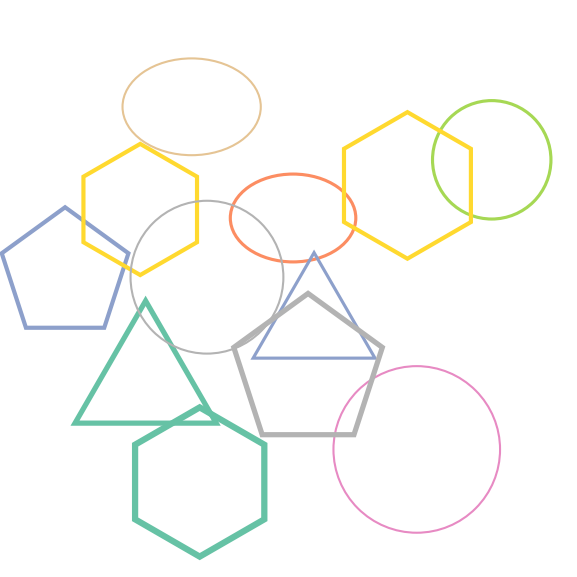[{"shape": "triangle", "thickness": 2.5, "radius": 0.71, "center": [0.252, 0.337]}, {"shape": "hexagon", "thickness": 3, "radius": 0.65, "center": [0.346, 0.164]}, {"shape": "oval", "thickness": 1.5, "radius": 0.54, "center": [0.507, 0.622]}, {"shape": "pentagon", "thickness": 2, "radius": 0.58, "center": [0.113, 0.525]}, {"shape": "triangle", "thickness": 1.5, "radius": 0.61, "center": [0.544, 0.44]}, {"shape": "circle", "thickness": 1, "radius": 0.72, "center": [0.722, 0.221]}, {"shape": "circle", "thickness": 1.5, "radius": 0.51, "center": [0.851, 0.722]}, {"shape": "hexagon", "thickness": 2, "radius": 0.57, "center": [0.243, 0.636]}, {"shape": "hexagon", "thickness": 2, "radius": 0.63, "center": [0.706, 0.678]}, {"shape": "oval", "thickness": 1, "radius": 0.6, "center": [0.332, 0.814]}, {"shape": "circle", "thickness": 1, "radius": 0.66, "center": [0.358, 0.519]}, {"shape": "pentagon", "thickness": 2.5, "radius": 0.68, "center": [0.533, 0.356]}]